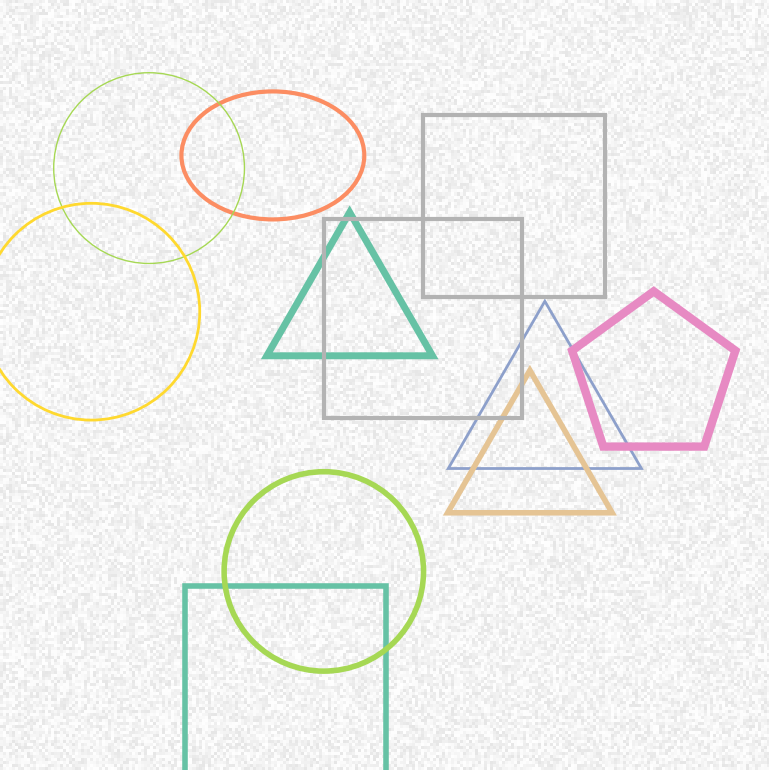[{"shape": "triangle", "thickness": 2.5, "radius": 0.62, "center": [0.454, 0.6]}, {"shape": "square", "thickness": 2, "radius": 0.65, "center": [0.371, 0.108]}, {"shape": "oval", "thickness": 1.5, "radius": 0.59, "center": [0.354, 0.798]}, {"shape": "triangle", "thickness": 1, "radius": 0.72, "center": [0.708, 0.464]}, {"shape": "pentagon", "thickness": 3, "radius": 0.56, "center": [0.849, 0.51]}, {"shape": "circle", "thickness": 2, "radius": 0.65, "center": [0.421, 0.258]}, {"shape": "circle", "thickness": 0.5, "radius": 0.62, "center": [0.194, 0.782]}, {"shape": "circle", "thickness": 1, "radius": 0.7, "center": [0.119, 0.595]}, {"shape": "triangle", "thickness": 2, "radius": 0.62, "center": [0.688, 0.396]}, {"shape": "square", "thickness": 1.5, "radius": 0.64, "center": [0.549, 0.586]}, {"shape": "square", "thickness": 1.5, "radius": 0.59, "center": [0.668, 0.732]}]